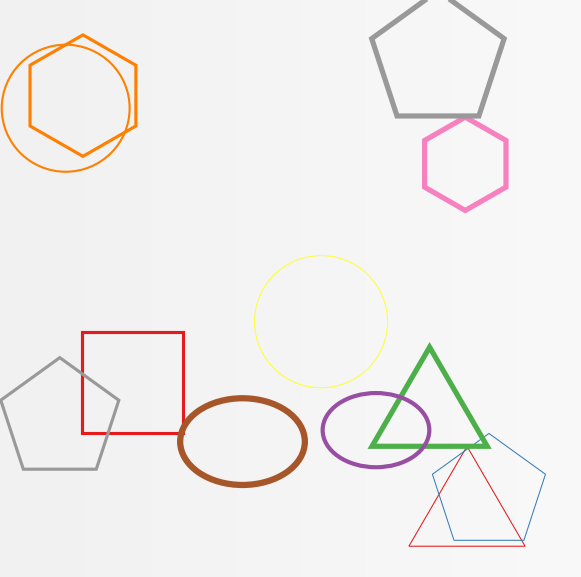[{"shape": "square", "thickness": 1.5, "radius": 0.44, "center": [0.228, 0.337]}, {"shape": "triangle", "thickness": 0.5, "radius": 0.58, "center": [0.803, 0.111]}, {"shape": "pentagon", "thickness": 0.5, "radius": 0.51, "center": [0.841, 0.146]}, {"shape": "triangle", "thickness": 2.5, "radius": 0.57, "center": [0.739, 0.284]}, {"shape": "oval", "thickness": 2, "radius": 0.46, "center": [0.647, 0.254]}, {"shape": "hexagon", "thickness": 1.5, "radius": 0.53, "center": [0.143, 0.834]}, {"shape": "circle", "thickness": 1, "radius": 0.55, "center": [0.113, 0.812]}, {"shape": "circle", "thickness": 0.5, "radius": 0.57, "center": [0.552, 0.442]}, {"shape": "oval", "thickness": 3, "radius": 0.54, "center": [0.417, 0.234]}, {"shape": "hexagon", "thickness": 2.5, "radius": 0.4, "center": [0.801, 0.716]}, {"shape": "pentagon", "thickness": 2.5, "radius": 0.6, "center": [0.753, 0.895]}, {"shape": "pentagon", "thickness": 1.5, "radius": 0.53, "center": [0.103, 0.273]}]